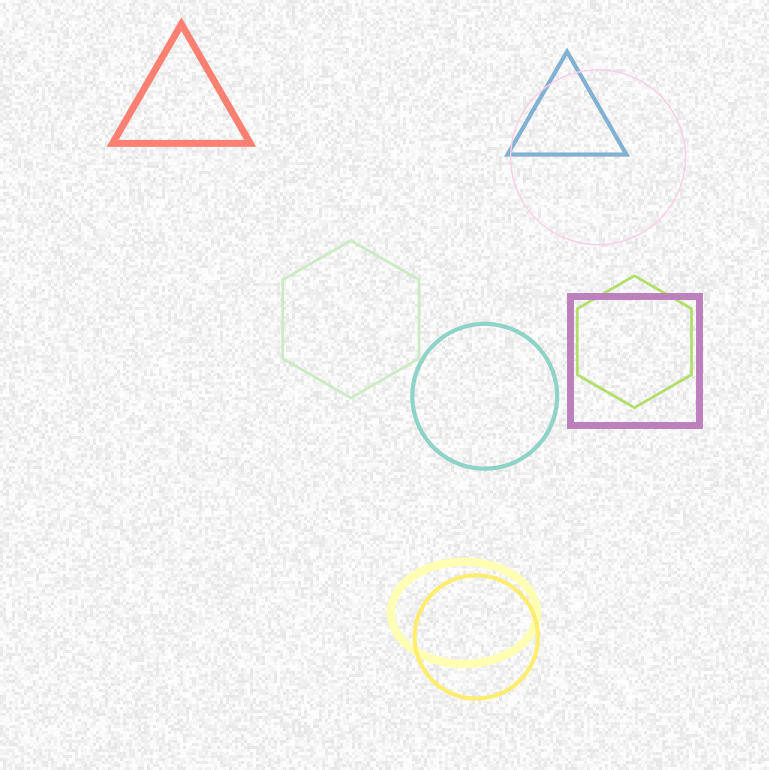[{"shape": "circle", "thickness": 1.5, "radius": 0.47, "center": [0.63, 0.485]}, {"shape": "oval", "thickness": 3, "radius": 0.47, "center": [0.603, 0.204]}, {"shape": "triangle", "thickness": 2.5, "radius": 0.52, "center": [0.236, 0.865]}, {"shape": "triangle", "thickness": 1.5, "radius": 0.45, "center": [0.736, 0.844]}, {"shape": "hexagon", "thickness": 1, "radius": 0.43, "center": [0.824, 0.556]}, {"shape": "circle", "thickness": 0.5, "radius": 0.57, "center": [0.777, 0.796]}, {"shape": "square", "thickness": 2.5, "radius": 0.42, "center": [0.824, 0.532]}, {"shape": "hexagon", "thickness": 1, "radius": 0.51, "center": [0.456, 0.585]}, {"shape": "circle", "thickness": 1.5, "radius": 0.4, "center": [0.619, 0.173]}]